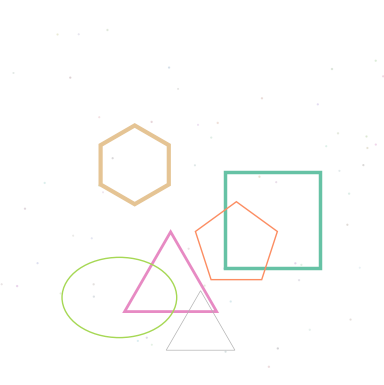[{"shape": "square", "thickness": 2.5, "radius": 0.62, "center": [0.708, 0.429]}, {"shape": "pentagon", "thickness": 1, "radius": 0.56, "center": [0.614, 0.364]}, {"shape": "triangle", "thickness": 2, "radius": 0.69, "center": [0.443, 0.26]}, {"shape": "oval", "thickness": 1, "radius": 0.74, "center": [0.31, 0.227]}, {"shape": "hexagon", "thickness": 3, "radius": 0.51, "center": [0.35, 0.572]}, {"shape": "triangle", "thickness": 0.5, "radius": 0.52, "center": [0.521, 0.142]}]